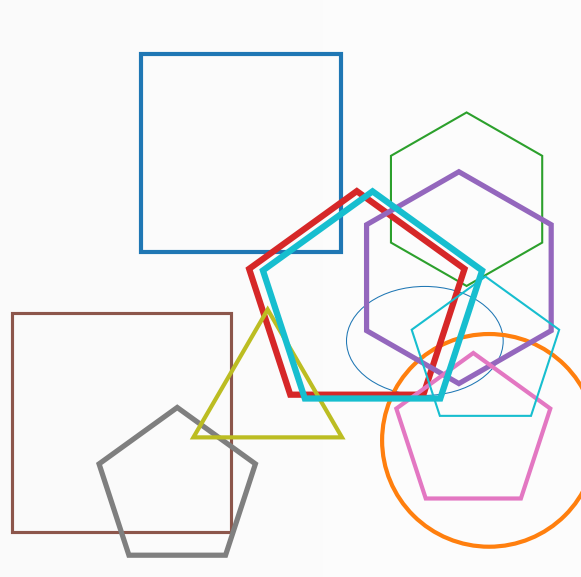[{"shape": "oval", "thickness": 0.5, "radius": 0.67, "center": [0.731, 0.409]}, {"shape": "square", "thickness": 2, "radius": 0.86, "center": [0.415, 0.735]}, {"shape": "circle", "thickness": 2, "radius": 0.92, "center": [0.842, 0.237]}, {"shape": "hexagon", "thickness": 1, "radius": 0.75, "center": [0.803, 0.654]}, {"shape": "pentagon", "thickness": 3, "radius": 0.97, "center": [0.614, 0.473]}, {"shape": "hexagon", "thickness": 2.5, "radius": 0.92, "center": [0.789, 0.518]}, {"shape": "square", "thickness": 1.5, "radius": 0.94, "center": [0.209, 0.268]}, {"shape": "pentagon", "thickness": 2, "radius": 0.7, "center": [0.814, 0.249]}, {"shape": "pentagon", "thickness": 2.5, "radius": 0.71, "center": [0.305, 0.152]}, {"shape": "triangle", "thickness": 2, "radius": 0.74, "center": [0.461, 0.316]}, {"shape": "pentagon", "thickness": 1, "radius": 0.67, "center": [0.835, 0.387]}, {"shape": "pentagon", "thickness": 3, "radius": 0.99, "center": [0.641, 0.469]}]